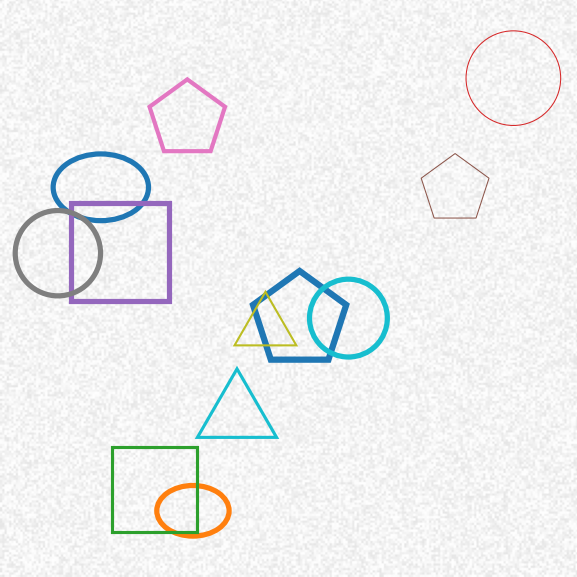[{"shape": "oval", "thickness": 2.5, "radius": 0.41, "center": [0.175, 0.675]}, {"shape": "pentagon", "thickness": 3, "radius": 0.42, "center": [0.519, 0.445]}, {"shape": "oval", "thickness": 2.5, "radius": 0.31, "center": [0.334, 0.115]}, {"shape": "square", "thickness": 1.5, "radius": 0.37, "center": [0.267, 0.152]}, {"shape": "circle", "thickness": 0.5, "radius": 0.41, "center": [0.889, 0.864]}, {"shape": "square", "thickness": 2.5, "radius": 0.42, "center": [0.207, 0.563]}, {"shape": "pentagon", "thickness": 0.5, "radius": 0.31, "center": [0.788, 0.671]}, {"shape": "pentagon", "thickness": 2, "radius": 0.34, "center": [0.324, 0.793]}, {"shape": "circle", "thickness": 2.5, "radius": 0.37, "center": [0.1, 0.561]}, {"shape": "triangle", "thickness": 1, "radius": 0.31, "center": [0.46, 0.432]}, {"shape": "circle", "thickness": 2.5, "radius": 0.34, "center": [0.603, 0.448]}, {"shape": "triangle", "thickness": 1.5, "radius": 0.4, "center": [0.41, 0.281]}]